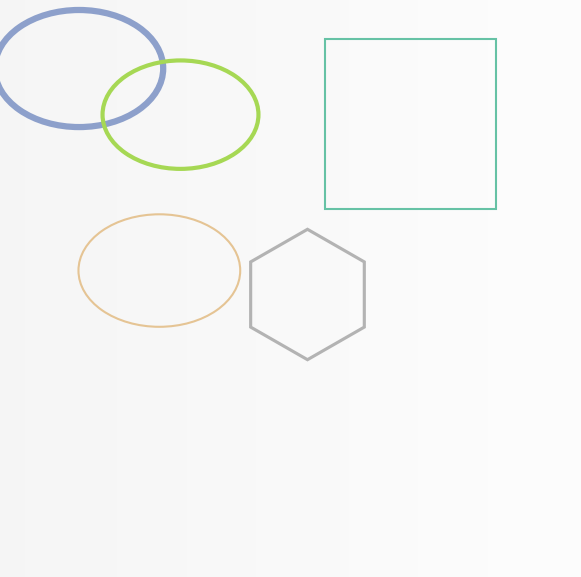[{"shape": "square", "thickness": 1, "radius": 0.74, "center": [0.706, 0.785]}, {"shape": "oval", "thickness": 3, "radius": 0.72, "center": [0.136, 0.88]}, {"shape": "oval", "thickness": 2, "radius": 0.67, "center": [0.311, 0.801]}, {"shape": "oval", "thickness": 1, "radius": 0.7, "center": [0.274, 0.531]}, {"shape": "hexagon", "thickness": 1.5, "radius": 0.56, "center": [0.529, 0.489]}]